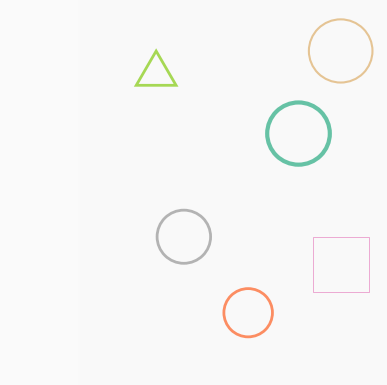[{"shape": "circle", "thickness": 3, "radius": 0.4, "center": [0.77, 0.653]}, {"shape": "circle", "thickness": 2, "radius": 0.31, "center": [0.64, 0.188]}, {"shape": "square", "thickness": 0.5, "radius": 0.36, "center": [0.88, 0.313]}, {"shape": "triangle", "thickness": 2, "radius": 0.3, "center": [0.403, 0.808]}, {"shape": "circle", "thickness": 1.5, "radius": 0.41, "center": [0.879, 0.868]}, {"shape": "circle", "thickness": 2, "radius": 0.35, "center": [0.474, 0.385]}]